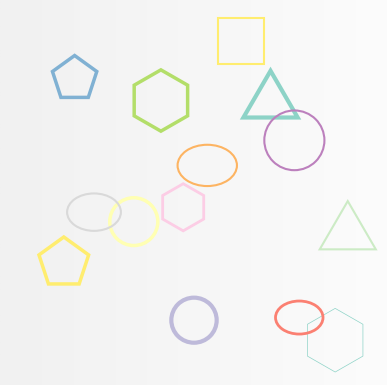[{"shape": "hexagon", "thickness": 0.5, "radius": 0.41, "center": [0.865, 0.116]}, {"shape": "triangle", "thickness": 3, "radius": 0.4, "center": [0.698, 0.735]}, {"shape": "circle", "thickness": 2.5, "radius": 0.31, "center": [0.345, 0.424]}, {"shape": "circle", "thickness": 3, "radius": 0.29, "center": [0.501, 0.168]}, {"shape": "oval", "thickness": 2, "radius": 0.31, "center": [0.772, 0.175]}, {"shape": "pentagon", "thickness": 2.5, "radius": 0.3, "center": [0.193, 0.796]}, {"shape": "oval", "thickness": 1.5, "radius": 0.38, "center": [0.535, 0.57]}, {"shape": "hexagon", "thickness": 2.5, "radius": 0.4, "center": [0.415, 0.739]}, {"shape": "hexagon", "thickness": 2, "radius": 0.31, "center": [0.473, 0.462]}, {"shape": "oval", "thickness": 1.5, "radius": 0.35, "center": [0.243, 0.449]}, {"shape": "circle", "thickness": 1.5, "radius": 0.39, "center": [0.76, 0.636]}, {"shape": "triangle", "thickness": 1.5, "radius": 0.42, "center": [0.897, 0.394]}, {"shape": "square", "thickness": 1.5, "radius": 0.29, "center": [0.622, 0.894]}, {"shape": "pentagon", "thickness": 2.5, "radius": 0.34, "center": [0.165, 0.317]}]